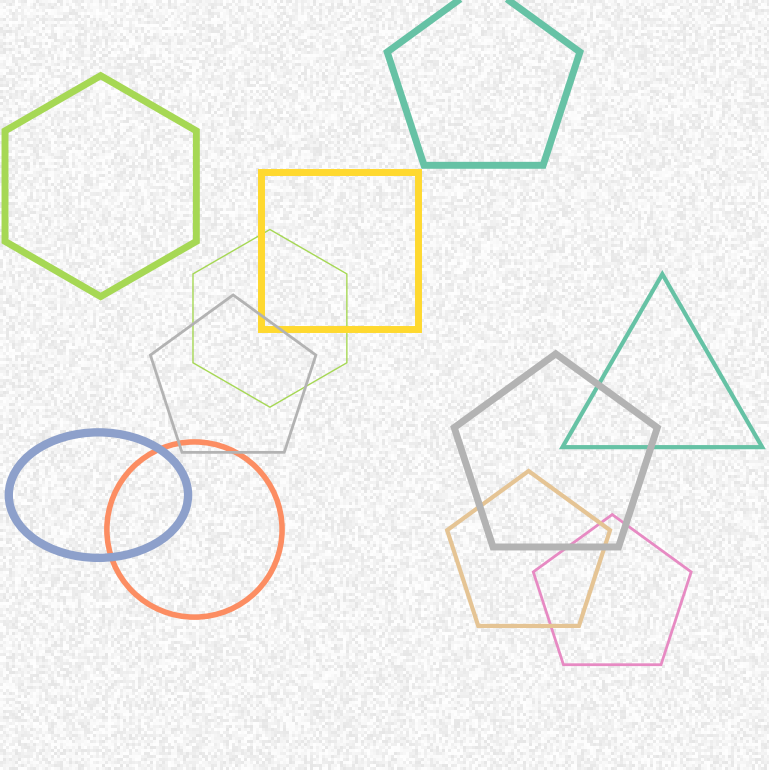[{"shape": "triangle", "thickness": 1.5, "radius": 0.75, "center": [0.86, 0.494]}, {"shape": "pentagon", "thickness": 2.5, "radius": 0.66, "center": [0.628, 0.892]}, {"shape": "circle", "thickness": 2, "radius": 0.57, "center": [0.253, 0.312]}, {"shape": "oval", "thickness": 3, "radius": 0.58, "center": [0.128, 0.357]}, {"shape": "pentagon", "thickness": 1, "radius": 0.54, "center": [0.795, 0.224]}, {"shape": "hexagon", "thickness": 0.5, "radius": 0.58, "center": [0.351, 0.587]}, {"shape": "hexagon", "thickness": 2.5, "radius": 0.72, "center": [0.131, 0.758]}, {"shape": "square", "thickness": 2.5, "radius": 0.51, "center": [0.44, 0.675]}, {"shape": "pentagon", "thickness": 1.5, "radius": 0.56, "center": [0.686, 0.277]}, {"shape": "pentagon", "thickness": 2.5, "radius": 0.69, "center": [0.722, 0.402]}, {"shape": "pentagon", "thickness": 1, "radius": 0.57, "center": [0.303, 0.504]}]